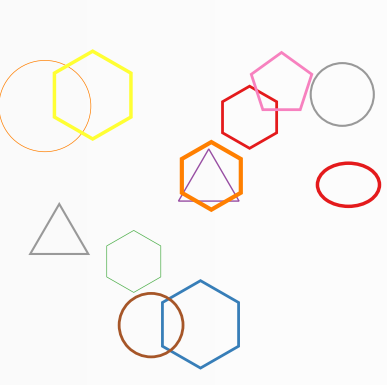[{"shape": "oval", "thickness": 2.5, "radius": 0.4, "center": [0.899, 0.52]}, {"shape": "hexagon", "thickness": 2, "radius": 0.4, "center": [0.644, 0.695]}, {"shape": "hexagon", "thickness": 2, "radius": 0.57, "center": [0.517, 0.157]}, {"shape": "hexagon", "thickness": 0.5, "radius": 0.4, "center": [0.345, 0.321]}, {"shape": "triangle", "thickness": 1, "radius": 0.45, "center": [0.539, 0.523]}, {"shape": "hexagon", "thickness": 3, "radius": 0.44, "center": [0.545, 0.543]}, {"shape": "circle", "thickness": 0.5, "radius": 0.59, "center": [0.116, 0.724]}, {"shape": "hexagon", "thickness": 2.5, "radius": 0.57, "center": [0.239, 0.753]}, {"shape": "circle", "thickness": 2, "radius": 0.41, "center": [0.39, 0.155]}, {"shape": "pentagon", "thickness": 2, "radius": 0.41, "center": [0.727, 0.782]}, {"shape": "circle", "thickness": 1.5, "radius": 0.41, "center": [0.883, 0.755]}, {"shape": "triangle", "thickness": 1.5, "radius": 0.43, "center": [0.153, 0.384]}]